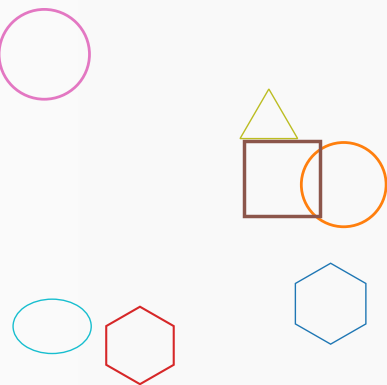[{"shape": "hexagon", "thickness": 1, "radius": 0.53, "center": [0.853, 0.211]}, {"shape": "circle", "thickness": 2, "radius": 0.55, "center": [0.887, 0.52]}, {"shape": "hexagon", "thickness": 1.5, "radius": 0.5, "center": [0.361, 0.103]}, {"shape": "square", "thickness": 2.5, "radius": 0.49, "center": [0.728, 0.537]}, {"shape": "circle", "thickness": 2, "radius": 0.58, "center": [0.114, 0.859]}, {"shape": "triangle", "thickness": 1, "radius": 0.43, "center": [0.694, 0.683]}, {"shape": "oval", "thickness": 1, "radius": 0.5, "center": [0.135, 0.152]}]